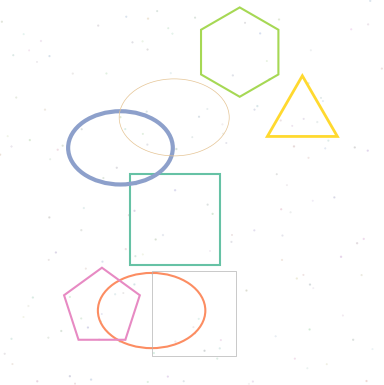[{"shape": "square", "thickness": 1.5, "radius": 0.59, "center": [0.454, 0.429]}, {"shape": "oval", "thickness": 1.5, "radius": 0.7, "center": [0.394, 0.193]}, {"shape": "oval", "thickness": 3, "radius": 0.68, "center": [0.313, 0.616]}, {"shape": "pentagon", "thickness": 1.5, "radius": 0.52, "center": [0.265, 0.201]}, {"shape": "hexagon", "thickness": 1.5, "radius": 0.58, "center": [0.623, 0.865]}, {"shape": "triangle", "thickness": 2, "radius": 0.53, "center": [0.785, 0.698]}, {"shape": "oval", "thickness": 0.5, "radius": 0.71, "center": [0.452, 0.695]}, {"shape": "square", "thickness": 0.5, "radius": 0.55, "center": [0.503, 0.186]}]